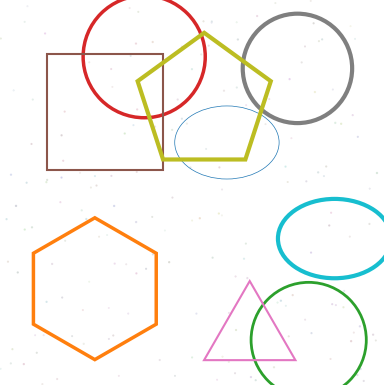[{"shape": "oval", "thickness": 0.5, "radius": 0.68, "center": [0.589, 0.63]}, {"shape": "hexagon", "thickness": 2.5, "radius": 0.92, "center": [0.246, 0.25]}, {"shape": "circle", "thickness": 2, "radius": 0.75, "center": [0.802, 0.117]}, {"shape": "circle", "thickness": 2.5, "radius": 0.79, "center": [0.375, 0.853]}, {"shape": "square", "thickness": 1.5, "radius": 0.75, "center": [0.273, 0.709]}, {"shape": "triangle", "thickness": 1.5, "radius": 0.68, "center": [0.649, 0.133]}, {"shape": "circle", "thickness": 3, "radius": 0.71, "center": [0.773, 0.822]}, {"shape": "pentagon", "thickness": 3, "radius": 0.91, "center": [0.53, 0.733]}, {"shape": "oval", "thickness": 3, "radius": 0.74, "center": [0.869, 0.38]}]